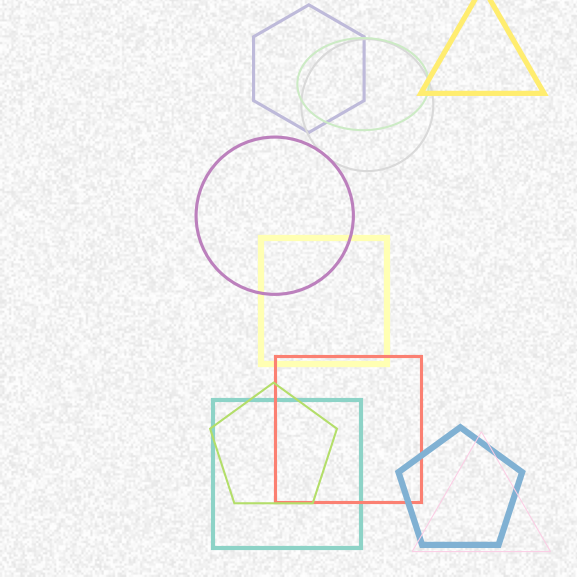[{"shape": "square", "thickness": 2, "radius": 0.64, "center": [0.498, 0.178]}, {"shape": "square", "thickness": 3, "radius": 0.54, "center": [0.561, 0.478]}, {"shape": "hexagon", "thickness": 1.5, "radius": 0.55, "center": [0.535, 0.88]}, {"shape": "square", "thickness": 1.5, "radius": 0.63, "center": [0.603, 0.256]}, {"shape": "pentagon", "thickness": 3, "radius": 0.56, "center": [0.797, 0.147]}, {"shape": "pentagon", "thickness": 1, "radius": 0.58, "center": [0.474, 0.221]}, {"shape": "triangle", "thickness": 0.5, "radius": 0.69, "center": [0.834, 0.113]}, {"shape": "circle", "thickness": 1, "radius": 0.57, "center": [0.636, 0.817]}, {"shape": "circle", "thickness": 1.5, "radius": 0.68, "center": [0.476, 0.626]}, {"shape": "oval", "thickness": 1, "radius": 0.57, "center": [0.629, 0.853]}, {"shape": "triangle", "thickness": 2.5, "radius": 0.62, "center": [0.835, 0.899]}]